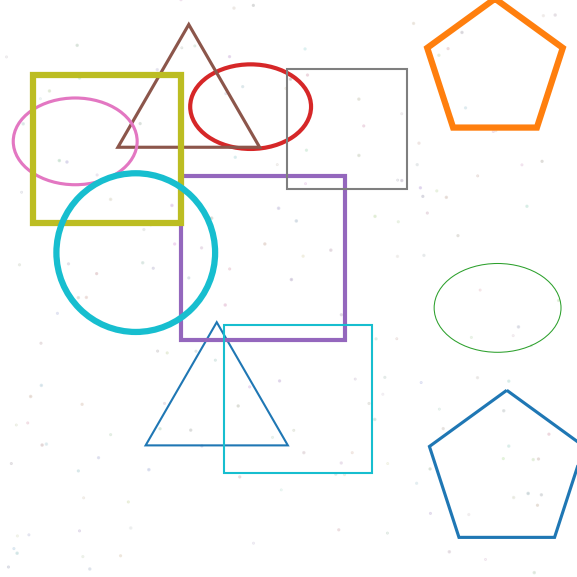[{"shape": "pentagon", "thickness": 1.5, "radius": 0.7, "center": [0.878, 0.183]}, {"shape": "triangle", "thickness": 1, "radius": 0.71, "center": [0.375, 0.299]}, {"shape": "pentagon", "thickness": 3, "radius": 0.62, "center": [0.857, 0.878]}, {"shape": "oval", "thickness": 0.5, "radius": 0.55, "center": [0.862, 0.466]}, {"shape": "oval", "thickness": 2, "radius": 0.52, "center": [0.434, 0.814]}, {"shape": "square", "thickness": 2, "radius": 0.71, "center": [0.456, 0.553]}, {"shape": "triangle", "thickness": 1.5, "radius": 0.71, "center": [0.327, 0.815]}, {"shape": "oval", "thickness": 1.5, "radius": 0.54, "center": [0.13, 0.754]}, {"shape": "square", "thickness": 1, "radius": 0.52, "center": [0.6, 0.776]}, {"shape": "square", "thickness": 3, "radius": 0.64, "center": [0.186, 0.742]}, {"shape": "square", "thickness": 1, "radius": 0.64, "center": [0.516, 0.309]}, {"shape": "circle", "thickness": 3, "radius": 0.69, "center": [0.235, 0.562]}]